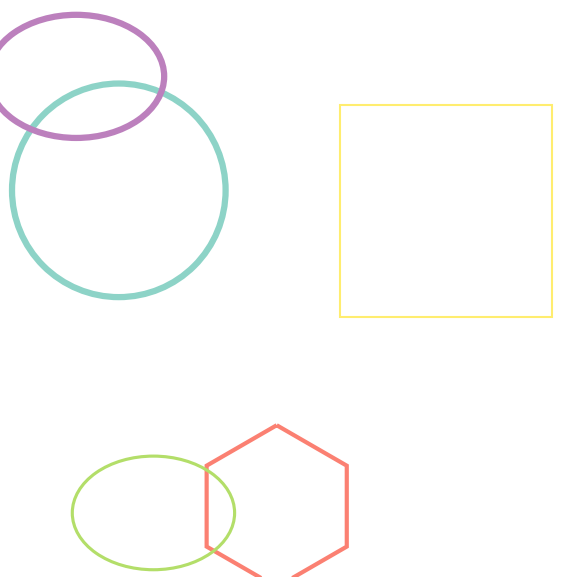[{"shape": "circle", "thickness": 3, "radius": 0.92, "center": [0.206, 0.67]}, {"shape": "hexagon", "thickness": 2, "radius": 0.7, "center": [0.479, 0.123]}, {"shape": "oval", "thickness": 1.5, "radius": 0.7, "center": [0.266, 0.111]}, {"shape": "oval", "thickness": 3, "radius": 0.76, "center": [0.132, 0.867]}, {"shape": "square", "thickness": 1, "radius": 0.92, "center": [0.772, 0.634]}]